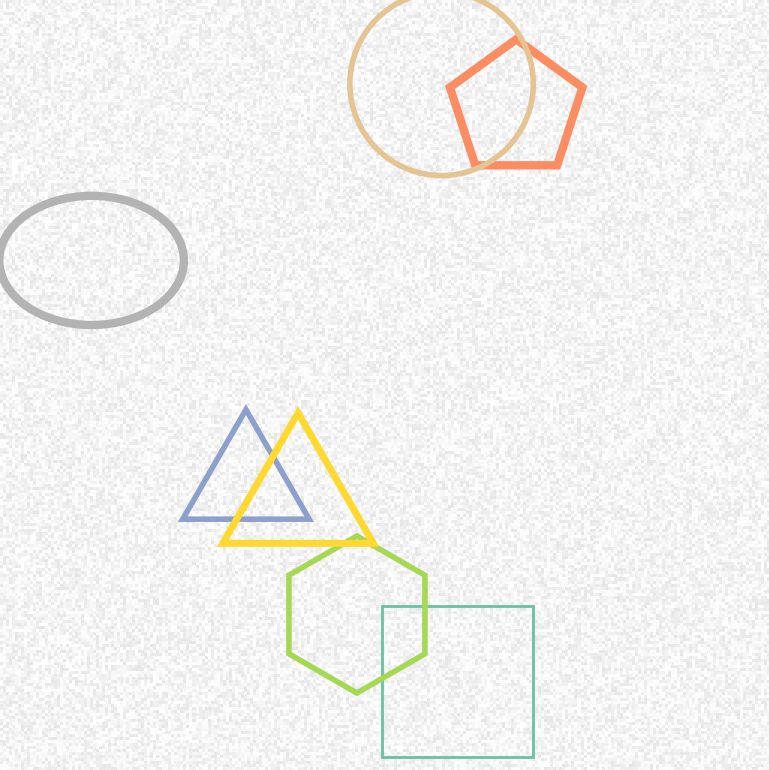[{"shape": "square", "thickness": 1, "radius": 0.49, "center": [0.594, 0.115]}, {"shape": "pentagon", "thickness": 3, "radius": 0.45, "center": [0.67, 0.859]}, {"shape": "triangle", "thickness": 2, "radius": 0.47, "center": [0.319, 0.373]}, {"shape": "hexagon", "thickness": 2, "radius": 0.51, "center": [0.464, 0.202]}, {"shape": "triangle", "thickness": 2.5, "radius": 0.56, "center": [0.387, 0.351]}, {"shape": "circle", "thickness": 2, "radius": 0.6, "center": [0.573, 0.891]}, {"shape": "oval", "thickness": 3, "radius": 0.6, "center": [0.119, 0.662]}]